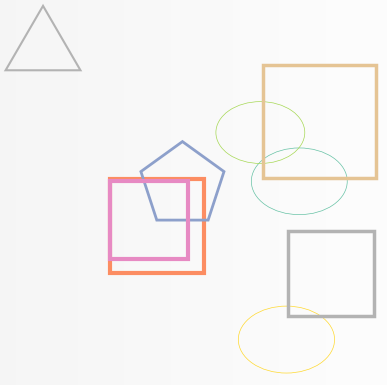[{"shape": "oval", "thickness": 0.5, "radius": 0.62, "center": [0.772, 0.529]}, {"shape": "square", "thickness": 3, "radius": 0.61, "center": [0.406, 0.414]}, {"shape": "pentagon", "thickness": 2, "radius": 0.56, "center": [0.471, 0.52]}, {"shape": "square", "thickness": 3, "radius": 0.5, "center": [0.384, 0.428]}, {"shape": "oval", "thickness": 0.5, "radius": 0.57, "center": [0.672, 0.656]}, {"shape": "oval", "thickness": 0.5, "radius": 0.62, "center": [0.739, 0.118]}, {"shape": "square", "thickness": 2.5, "radius": 0.73, "center": [0.825, 0.684]}, {"shape": "square", "thickness": 2.5, "radius": 0.55, "center": [0.854, 0.289]}, {"shape": "triangle", "thickness": 1.5, "radius": 0.56, "center": [0.111, 0.873]}]